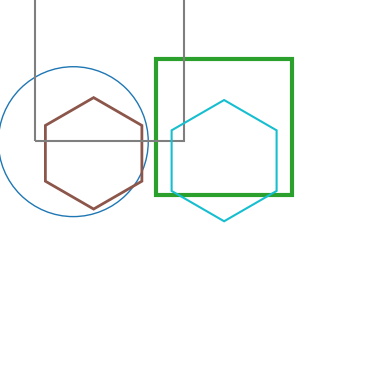[{"shape": "circle", "thickness": 1, "radius": 0.97, "center": [0.19, 0.632]}, {"shape": "square", "thickness": 3, "radius": 0.88, "center": [0.581, 0.671]}, {"shape": "hexagon", "thickness": 2, "radius": 0.72, "center": [0.243, 0.602]}, {"shape": "square", "thickness": 1.5, "radius": 0.97, "center": [0.283, 0.826]}, {"shape": "hexagon", "thickness": 1.5, "radius": 0.79, "center": [0.582, 0.583]}]